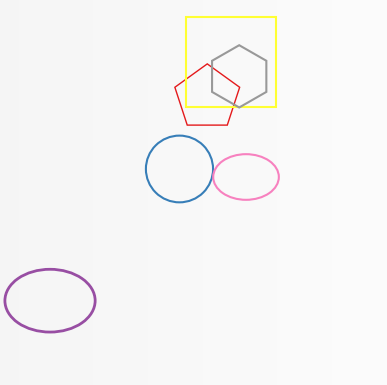[{"shape": "pentagon", "thickness": 1, "radius": 0.44, "center": [0.535, 0.746]}, {"shape": "circle", "thickness": 1.5, "radius": 0.43, "center": [0.463, 0.561]}, {"shape": "oval", "thickness": 2, "radius": 0.58, "center": [0.129, 0.219]}, {"shape": "square", "thickness": 1.5, "radius": 0.58, "center": [0.597, 0.839]}, {"shape": "oval", "thickness": 1.5, "radius": 0.42, "center": [0.635, 0.54]}, {"shape": "hexagon", "thickness": 1.5, "radius": 0.4, "center": [0.617, 0.802]}]